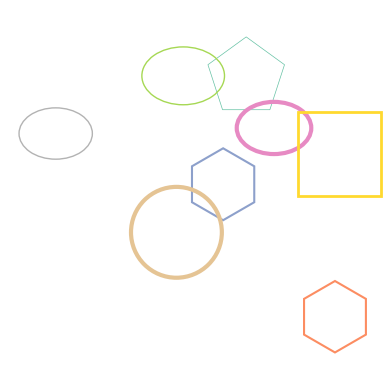[{"shape": "pentagon", "thickness": 0.5, "radius": 0.52, "center": [0.64, 0.8]}, {"shape": "hexagon", "thickness": 1.5, "radius": 0.46, "center": [0.87, 0.177]}, {"shape": "hexagon", "thickness": 1.5, "radius": 0.47, "center": [0.58, 0.521]}, {"shape": "oval", "thickness": 3, "radius": 0.48, "center": [0.712, 0.668]}, {"shape": "oval", "thickness": 1, "radius": 0.54, "center": [0.476, 0.803]}, {"shape": "square", "thickness": 2, "radius": 0.54, "center": [0.882, 0.6]}, {"shape": "circle", "thickness": 3, "radius": 0.59, "center": [0.458, 0.397]}, {"shape": "oval", "thickness": 1, "radius": 0.48, "center": [0.145, 0.653]}]